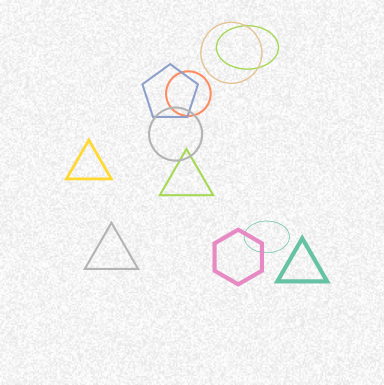[{"shape": "triangle", "thickness": 3, "radius": 0.37, "center": [0.785, 0.306]}, {"shape": "oval", "thickness": 0.5, "radius": 0.29, "center": [0.693, 0.385]}, {"shape": "circle", "thickness": 1.5, "radius": 0.29, "center": [0.489, 0.757]}, {"shape": "pentagon", "thickness": 1.5, "radius": 0.38, "center": [0.442, 0.758]}, {"shape": "hexagon", "thickness": 3, "radius": 0.36, "center": [0.619, 0.332]}, {"shape": "triangle", "thickness": 1.5, "radius": 0.4, "center": [0.484, 0.533]}, {"shape": "oval", "thickness": 1, "radius": 0.4, "center": [0.643, 0.877]}, {"shape": "triangle", "thickness": 2, "radius": 0.34, "center": [0.231, 0.569]}, {"shape": "circle", "thickness": 1, "radius": 0.4, "center": [0.601, 0.863]}, {"shape": "circle", "thickness": 1.5, "radius": 0.34, "center": [0.456, 0.652]}, {"shape": "triangle", "thickness": 1.5, "radius": 0.4, "center": [0.289, 0.341]}]